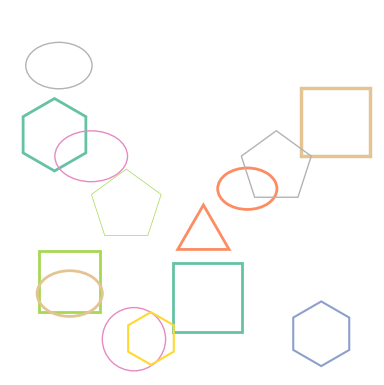[{"shape": "square", "thickness": 2, "radius": 0.45, "center": [0.538, 0.227]}, {"shape": "hexagon", "thickness": 2, "radius": 0.47, "center": [0.142, 0.65]}, {"shape": "triangle", "thickness": 2, "radius": 0.39, "center": [0.528, 0.391]}, {"shape": "oval", "thickness": 2, "radius": 0.38, "center": [0.642, 0.51]}, {"shape": "hexagon", "thickness": 1.5, "radius": 0.42, "center": [0.834, 0.133]}, {"shape": "circle", "thickness": 1, "radius": 0.41, "center": [0.348, 0.119]}, {"shape": "oval", "thickness": 1, "radius": 0.47, "center": [0.237, 0.594]}, {"shape": "pentagon", "thickness": 0.5, "radius": 0.48, "center": [0.328, 0.465]}, {"shape": "square", "thickness": 2, "radius": 0.4, "center": [0.18, 0.268]}, {"shape": "hexagon", "thickness": 1.5, "radius": 0.34, "center": [0.392, 0.121]}, {"shape": "oval", "thickness": 2, "radius": 0.42, "center": [0.181, 0.237]}, {"shape": "square", "thickness": 2.5, "radius": 0.44, "center": [0.871, 0.683]}, {"shape": "pentagon", "thickness": 1, "radius": 0.48, "center": [0.718, 0.565]}, {"shape": "oval", "thickness": 1, "radius": 0.43, "center": [0.153, 0.83]}]